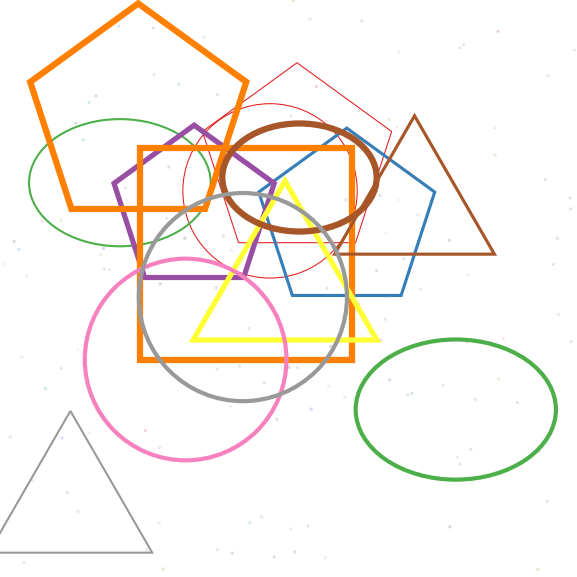[{"shape": "pentagon", "thickness": 0.5, "radius": 0.86, "center": [0.514, 0.718]}, {"shape": "circle", "thickness": 0.5, "radius": 0.75, "center": [0.468, 0.669]}, {"shape": "pentagon", "thickness": 1.5, "radius": 0.8, "center": [0.6, 0.617]}, {"shape": "oval", "thickness": 1, "radius": 0.79, "center": [0.208, 0.683]}, {"shape": "oval", "thickness": 2, "radius": 0.87, "center": [0.789, 0.29]}, {"shape": "pentagon", "thickness": 2.5, "radius": 0.73, "center": [0.336, 0.637]}, {"shape": "pentagon", "thickness": 3, "radius": 0.98, "center": [0.239, 0.796]}, {"shape": "square", "thickness": 3, "radius": 0.92, "center": [0.426, 0.559]}, {"shape": "triangle", "thickness": 2.5, "radius": 0.92, "center": [0.493, 0.502]}, {"shape": "triangle", "thickness": 1.5, "radius": 0.8, "center": [0.718, 0.639]}, {"shape": "oval", "thickness": 3, "radius": 0.67, "center": [0.519, 0.692]}, {"shape": "circle", "thickness": 2, "radius": 0.87, "center": [0.321, 0.377]}, {"shape": "triangle", "thickness": 1, "radius": 0.82, "center": [0.122, 0.124]}, {"shape": "circle", "thickness": 2, "radius": 0.9, "center": [0.421, 0.485]}]